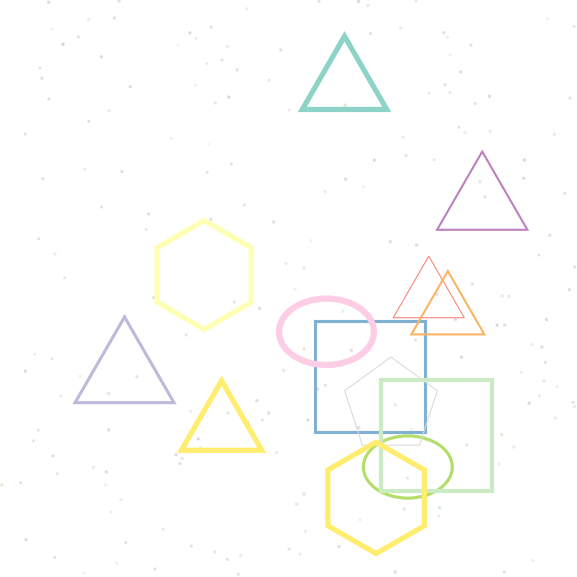[{"shape": "triangle", "thickness": 2.5, "radius": 0.42, "center": [0.597, 0.852]}, {"shape": "hexagon", "thickness": 2.5, "radius": 0.47, "center": [0.354, 0.523]}, {"shape": "triangle", "thickness": 1.5, "radius": 0.49, "center": [0.216, 0.351]}, {"shape": "triangle", "thickness": 0.5, "radius": 0.36, "center": [0.742, 0.484]}, {"shape": "square", "thickness": 1.5, "radius": 0.48, "center": [0.641, 0.347]}, {"shape": "triangle", "thickness": 1, "radius": 0.37, "center": [0.775, 0.457]}, {"shape": "oval", "thickness": 1.5, "radius": 0.38, "center": [0.706, 0.19]}, {"shape": "oval", "thickness": 3, "radius": 0.41, "center": [0.565, 0.425]}, {"shape": "pentagon", "thickness": 0.5, "radius": 0.42, "center": [0.677, 0.297]}, {"shape": "triangle", "thickness": 1, "radius": 0.45, "center": [0.835, 0.646]}, {"shape": "square", "thickness": 2, "radius": 0.48, "center": [0.756, 0.244]}, {"shape": "triangle", "thickness": 2.5, "radius": 0.4, "center": [0.384, 0.26]}, {"shape": "hexagon", "thickness": 2.5, "radius": 0.48, "center": [0.651, 0.137]}]